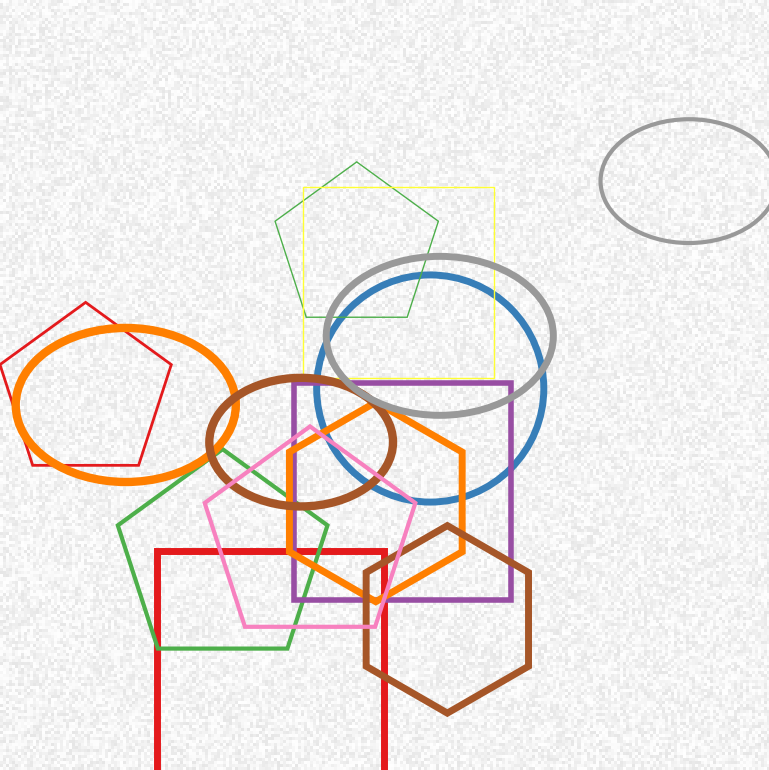[{"shape": "pentagon", "thickness": 1, "radius": 0.58, "center": [0.111, 0.49]}, {"shape": "square", "thickness": 2.5, "radius": 0.74, "center": [0.351, 0.137]}, {"shape": "circle", "thickness": 2.5, "radius": 0.74, "center": [0.559, 0.495]}, {"shape": "pentagon", "thickness": 1.5, "radius": 0.72, "center": [0.289, 0.273]}, {"shape": "pentagon", "thickness": 0.5, "radius": 0.56, "center": [0.463, 0.678]}, {"shape": "square", "thickness": 2, "radius": 0.7, "center": [0.523, 0.362]}, {"shape": "hexagon", "thickness": 2.5, "radius": 0.65, "center": [0.488, 0.348]}, {"shape": "oval", "thickness": 3, "radius": 0.71, "center": [0.163, 0.474]}, {"shape": "square", "thickness": 0.5, "radius": 0.62, "center": [0.518, 0.633]}, {"shape": "hexagon", "thickness": 2.5, "radius": 0.61, "center": [0.581, 0.196]}, {"shape": "oval", "thickness": 3, "radius": 0.6, "center": [0.391, 0.426]}, {"shape": "pentagon", "thickness": 1.5, "radius": 0.72, "center": [0.403, 0.302]}, {"shape": "oval", "thickness": 1.5, "radius": 0.57, "center": [0.895, 0.765]}, {"shape": "oval", "thickness": 2.5, "radius": 0.74, "center": [0.571, 0.564]}]